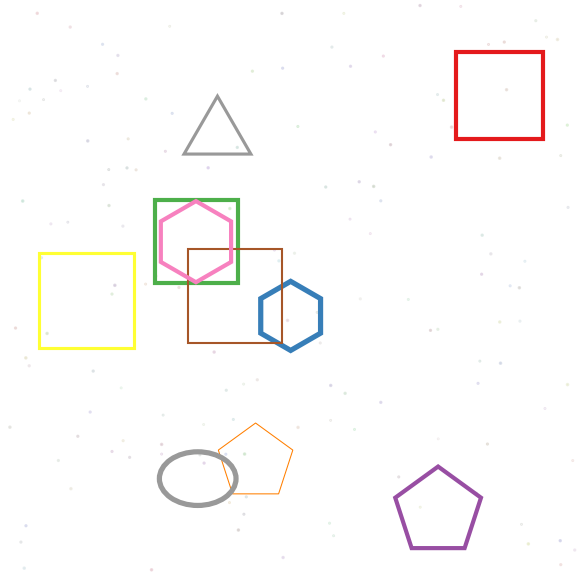[{"shape": "square", "thickness": 2, "radius": 0.38, "center": [0.864, 0.833]}, {"shape": "hexagon", "thickness": 2.5, "radius": 0.3, "center": [0.503, 0.452]}, {"shape": "square", "thickness": 2, "radius": 0.36, "center": [0.34, 0.58]}, {"shape": "pentagon", "thickness": 2, "radius": 0.39, "center": [0.759, 0.113]}, {"shape": "pentagon", "thickness": 0.5, "radius": 0.34, "center": [0.443, 0.199]}, {"shape": "square", "thickness": 1.5, "radius": 0.41, "center": [0.149, 0.479]}, {"shape": "square", "thickness": 1, "radius": 0.4, "center": [0.407, 0.487]}, {"shape": "hexagon", "thickness": 2, "radius": 0.35, "center": [0.339, 0.581]}, {"shape": "oval", "thickness": 2.5, "radius": 0.33, "center": [0.342, 0.17]}, {"shape": "triangle", "thickness": 1.5, "radius": 0.33, "center": [0.377, 0.766]}]